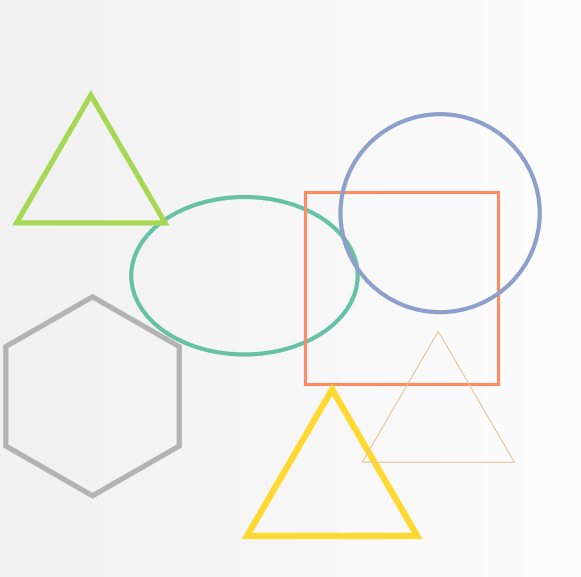[{"shape": "oval", "thickness": 2, "radius": 0.97, "center": [0.421, 0.522]}, {"shape": "square", "thickness": 1.5, "radius": 0.83, "center": [0.691, 0.5]}, {"shape": "circle", "thickness": 2, "radius": 0.86, "center": [0.757, 0.63]}, {"shape": "triangle", "thickness": 2.5, "radius": 0.74, "center": [0.156, 0.687]}, {"shape": "triangle", "thickness": 3, "radius": 0.85, "center": [0.571, 0.156]}, {"shape": "triangle", "thickness": 0.5, "radius": 0.76, "center": [0.754, 0.274]}, {"shape": "hexagon", "thickness": 2.5, "radius": 0.86, "center": [0.159, 0.313]}]